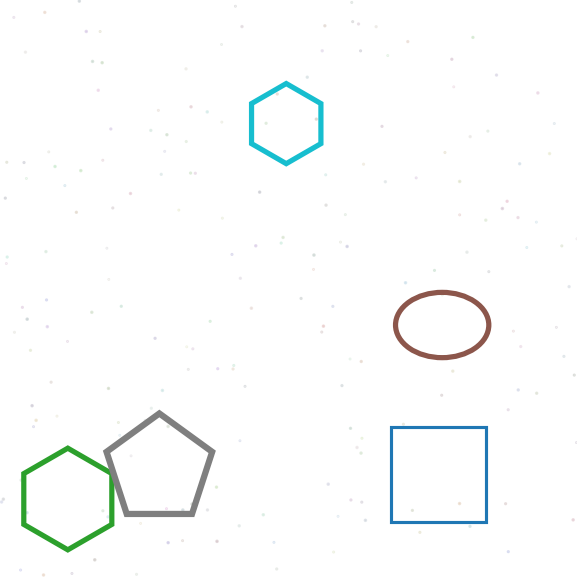[{"shape": "square", "thickness": 1.5, "radius": 0.41, "center": [0.76, 0.177]}, {"shape": "hexagon", "thickness": 2.5, "radius": 0.44, "center": [0.117, 0.135]}, {"shape": "oval", "thickness": 2.5, "radius": 0.4, "center": [0.766, 0.436]}, {"shape": "pentagon", "thickness": 3, "radius": 0.48, "center": [0.276, 0.187]}, {"shape": "hexagon", "thickness": 2.5, "radius": 0.35, "center": [0.496, 0.785]}]